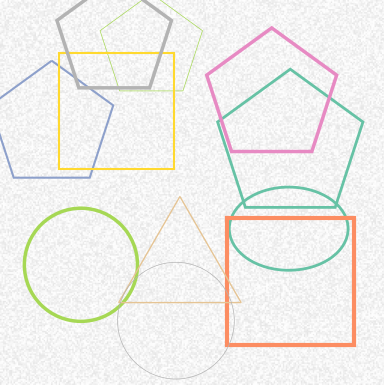[{"shape": "oval", "thickness": 2, "radius": 0.77, "center": [0.75, 0.406]}, {"shape": "pentagon", "thickness": 2, "radius": 0.99, "center": [0.754, 0.622]}, {"shape": "square", "thickness": 3, "radius": 0.82, "center": [0.754, 0.269]}, {"shape": "pentagon", "thickness": 1.5, "radius": 0.84, "center": [0.134, 0.674]}, {"shape": "pentagon", "thickness": 2.5, "radius": 0.89, "center": [0.706, 0.75]}, {"shape": "circle", "thickness": 2.5, "radius": 0.73, "center": [0.21, 0.312]}, {"shape": "pentagon", "thickness": 0.5, "radius": 0.7, "center": [0.393, 0.877]}, {"shape": "square", "thickness": 1.5, "radius": 0.75, "center": [0.303, 0.712]}, {"shape": "triangle", "thickness": 1, "radius": 0.92, "center": [0.467, 0.306]}, {"shape": "pentagon", "thickness": 2.5, "radius": 0.78, "center": [0.297, 0.898]}, {"shape": "circle", "thickness": 0.5, "radius": 0.76, "center": [0.457, 0.167]}]